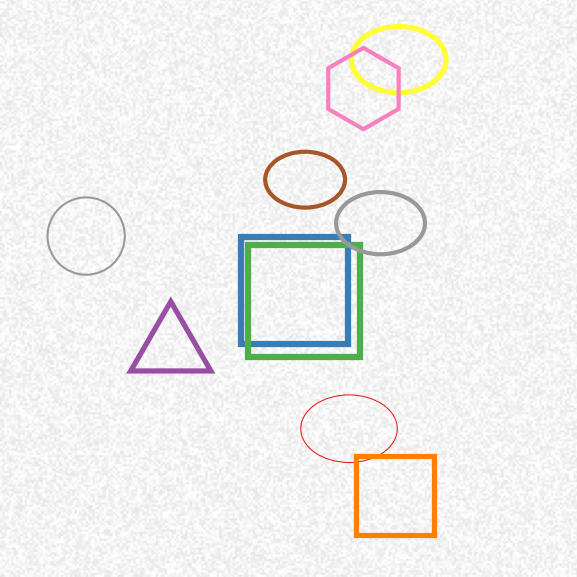[{"shape": "oval", "thickness": 0.5, "radius": 0.42, "center": [0.604, 0.257]}, {"shape": "square", "thickness": 3, "radius": 0.46, "center": [0.51, 0.496]}, {"shape": "square", "thickness": 3, "radius": 0.48, "center": [0.526, 0.478]}, {"shape": "triangle", "thickness": 2.5, "radius": 0.4, "center": [0.296, 0.397]}, {"shape": "square", "thickness": 2.5, "radius": 0.34, "center": [0.684, 0.141]}, {"shape": "oval", "thickness": 2.5, "radius": 0.41, "center": [0.69, 0.896]}, {"shape": "oval", "thickness": 2, "radius": 0.35, "center": [0.528, 0.688]}, {"shape": "hexagon", "thickness": 2, "radius": 0.35, "center": [0.629, 0.846]}, {"shape": "circle", "thickness": 1, "radius": 0.33, "center": [0.149, 0.59]}, {"shape": "oval", "thickness": 2, "radius": 0.38, "center": [0.659, 0.613]}]